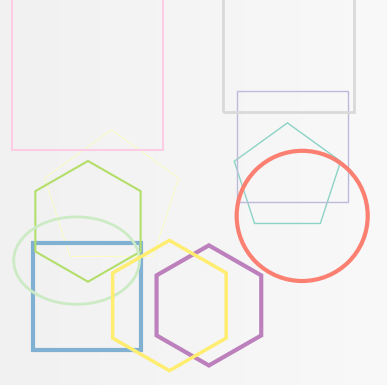[{"shape": "pentagon", "thickness": 1, "radius": 0.72, "center": [0.742, 0.536]}, {"shape": "pentagon", "thickness": 0.5, "radius": 0.91, "center": [0.288, 0.481]}, {"shape": "square", "thickness": 1, "radius": 0.72, "center": [0.755, 0.619]}, {"shape": "circle", "thickness": 3, "radius": 0.85, "center": [0.78, 0.439]}, {"shape": "square", "thickness": 3, "radius": 0.7, "center": [0.225, 0.231]}, {"shape": "hexagon", "thickness": 1.5, "radius": 0.78, "center": [0.227, 0.425]}, {"shape": "square", "thickness": 1.5, "radius": 0.98, "center": [0.226, 0.807]}, {"shape": "square", "thickness": 2, "radius": 0.85, "center": [0.745, 0.878]}, {"shape": "hexagon", "thickness": 3, "radius": 0.78, "center": [0.539, 0.207]}, {"shape": "oval", "thickness": 2, "radius": 0.81, "center": [0.198, 0.323]}, {"shape": "hexagon", "thickness": 2.5, "radius": 0.85, "center": [0.437, 0.206]}]